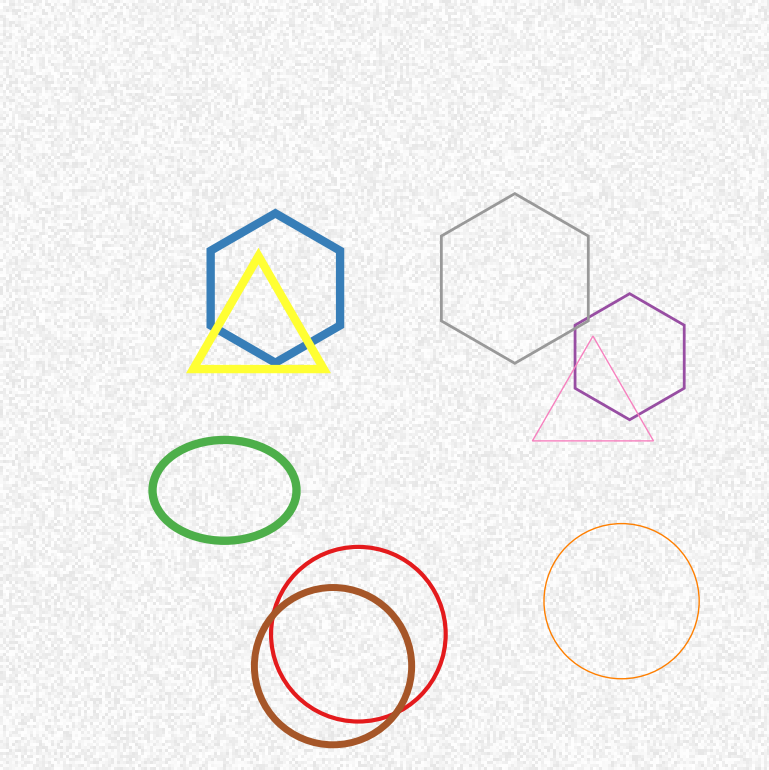[{"shape": "circle", "thickness": 1.5, "radius": 0.57, "center": [0.465, 0.176]}, {"shape": "hexagon", "thickness": 3, "radius": 0.49, "center": [0.358, 0.626]}, {"shape": "oval", "thickness": 3, "radius": 0.47, "center": [0.292, 0.363]}, {"shape": "hexagon", "thickness": 1, "radius": 0.41, "center": [0.818, 0.537]}, {"shape": "circle", "thickness": 0.5, "radius": 0.5, "center": [0.807, 0.219]}, {"shape": "triangle", "thickness": 3, "radius": 0.49, "center": [0.336, 0.57]}, {"shape": "circle", "thickness": 2.5, "radius": 0.51, "center": [0.432, 0.135]}, {"shape": "triangle", "thickness": 0.5, "radius": 0.45, "center": [0.77, 0.473]}, {"shape": "hexagon", "thickness": 1, "radius": 0.55, "center": [0.669, 0.638]}]